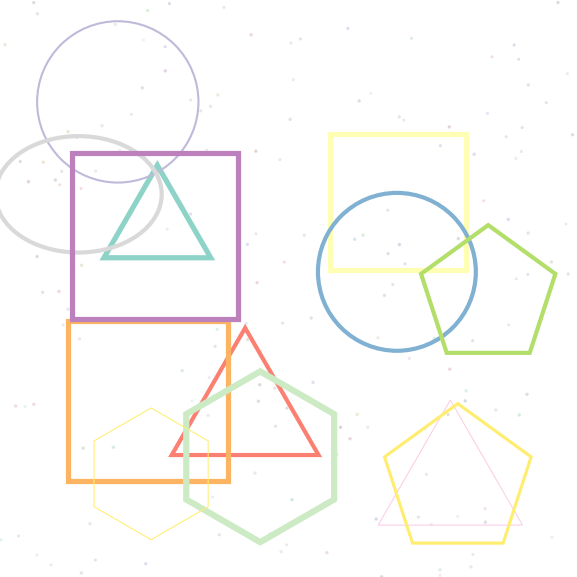[{"shape": "triangle", "thickness": 2.5, "radius": 0.53, "center": [0.272, 0.606]}, {"shape": "square", "thickness": 2.5, "radius": 0.59, "center": [0.689, 0.649]}, {"shape": "circle", "thickness": 1, "radius": 0.7, "center": [0.204, 0.823]}, {"shape": "triangle", "thickness": 2, "radius": 0.73, "center": [0.424, 0.285]}, {"shape": "circle", "thickness": 2, "radius": 0.68, "center": [0.687, 0.528]}, {"shape": "square", "thickness": 2.5, "radius": 0.69, "center": [0.256, 0.305]}, {"shape": "pentagon", "thickness": 2, "radius": 0.61, "center": [0.845, 0.487]}, {"shape": "triangle", "thickness": 0.5, "radius": 0.72, "center": [0.78, 0.162]}, {"shape": "oval", "thickness": 2, "radius": 0.72, "center": [0.136, 0.663]}, {"shape": "square", "thickness": 2.5, "radius": 0.72, "center": [0.268, 0.59]}, {"shape": "hexagon", "thickness": 3, "radius": 0.74, "center": [0.451, 0.208]}, {"shape": "pentagon", "thickness": 1.5, "radius": 0.67, "center": [0.793, 0.167]}, {"shape": "hexagon", "thickness": 0.5, "radius": 0.57, "center": [0.262, 0.179]}]